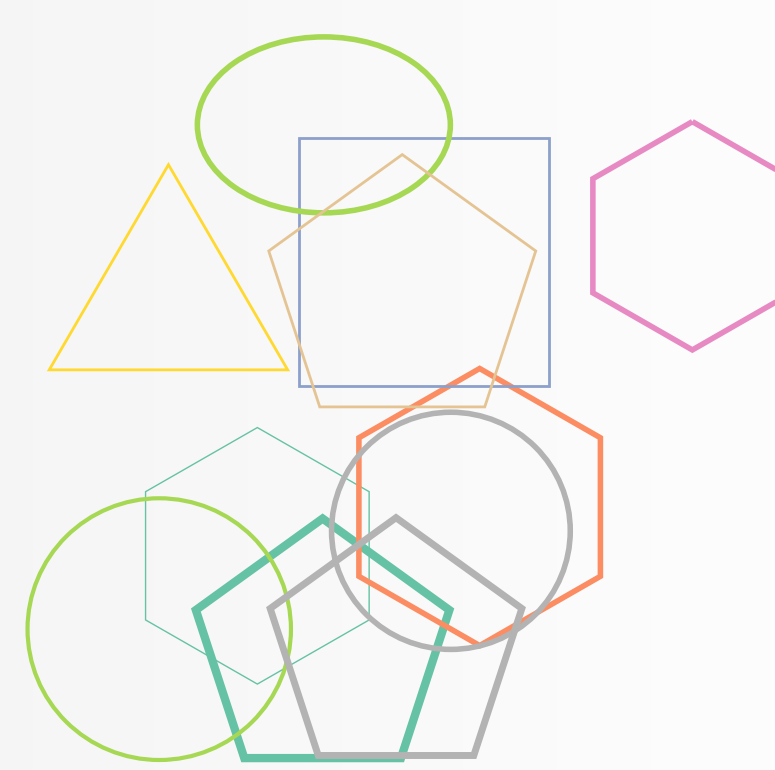[{"shape": "pentagon", "thickness": 3, "radius": 0.86, "center": [0.416, 0.155]}, {"shape": "hexagon", "thickness": 0.5, "radius": 0.83, "center": [0.332, 0.278]}, {"shape": "hexagon", "thickness": 2, "radius": 0.9, "center": [0.619, 0.341]}, {"shape": "square", "thickness": 1, "radius": 0.81, "center": [0.547, 0.66]}, {"shape": "hexagon", "thickness": 2, "radius": 0.74, "center": [0.893, 0.694]}, {"shape": "oval", "thickness": 2, "radius": 0.82, "center": [0.418, 0.838]}, {"shape": "circle", "thickness": 1.5, "radius": 0.85, "center": [0.205, 0.183]}, {"shape": "triangle", "thickness": 1, "radius": 0.89, "center": [0.217, 0.609]}, {"shape": "pentagon", "thickness": 1, "radius": 0.91, "center": [0.519, 0.618]}, {"shape": "circle", "thickness": 2, "radius": 0.77, "center": [0.582, 0.311]}, {"shape": "pentagon", "thickness": 2.5, "radius": 0.85, "center": [0.511, 0.157]}]